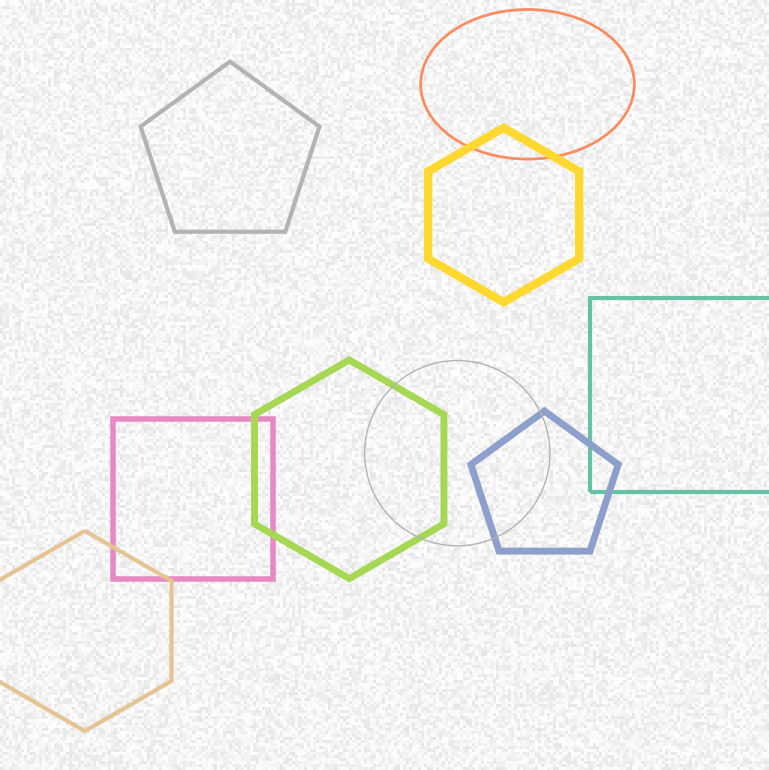[{"shape": "square", "thickness": 1.5, "radius": 0.63, "center": [0.893, 0.487]}, {"shape": "oval", "thickness": 1, "radius": 0.69, "center": [0.685, 0.891]}, {"shape": "pentagon", "thickness": 2.5, "radius": 0.5, "center": [0.707, 0.366]}, {"shape": "square", "thickness": 2, "radius": 0.52, "center": [0.251, 0.352]}, {"shape": "hexagon", "thickness": 2.5, "radius": 0.71, "center": [0.454, 0.391]}, {"shape": "hexagon", "thickness": 3, "radius": 0.57, "center": [0.654, 0.721]}, {"shape": "hexagon", "thickness": 1.5, "radius": 0.65, "center": [0.11, 0.181]}, {"shape": "circle", "thickness": 0.5, "radius": 0.6, "center": [0.594, 0.411]}, {"shape": "pentagon", "thickness": 1.5, "radius": 0.61, "center": [0.299, 0.798]}]